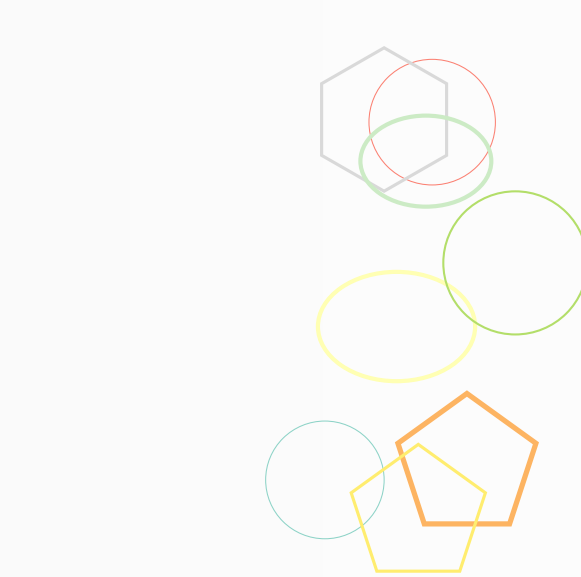[{"shape": "circle", "thickness": 0.5, "radius": 0.51, "center": [0.559, 0.168]}, {"shape": "oval", "thickness": 2, "radius": 0.68, "center": [0.682, 0.434]}, {"shape": "circle", "thickness": 0.5, "radius": 0.54, "center": [0.744, 0.788]}, {"shape": "pentagon", "thickness": 2.5, "radius": 0.62, "center": [0.803, 0.193]}, {"shape": "circle", "thickness": 1, "radius": 0.62, "center": [0.887, 0.544]}, {"shape": "hexagon", "thickness": 1.5, "radius": 0.62, "center": [0.661, 0.792]}, {"shape": "oval", "thickness": 2, "radius": 0.56, "center": [0.733, 0.72]}, {"shape": "pentagon", "thickness": 1.5, "radius": 0.61, "center": [0.72, 0.108]}]